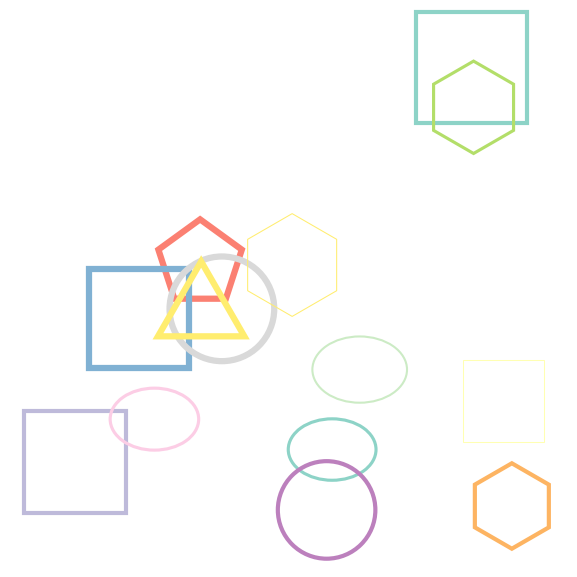[{"shape": "square", "thickness": 2, "radius": 0.48, "center": [0.817, 0.883]}, {"shape": "oval", "thickness": 1.5, "radius": 0.38, "center": [0.575, 0.221]}, {"shape": "square", "thickness": 0.5, "radius": 0.35, "center": [0.872, 0.305]}, {"shape": "square", "thickness": 2, "radius": 0.44, "center": [0.13, 0.199]}, {"shape": "pentagon", "thickness": 3, "radius": 0.38, "center": [0.347, 0.543]}, {"shape": "square", "thickness": 3, "radius": 0.43, "center": [0.24, 0.447]}, {"shape": "hexagon", "thickness": 2, "radius": 0.37, "center": [0.886, 0.123]}, {"shape": "hexagon", "thickness": 1.5, "radius": 0.4, "center": [0.82, 0.813]}, {"shape": "oval", "thickness": 1.5, "radius": 0.38, "center": [0.267, 0.273]}, {"shape": "circle", "thickness": 3, "radius": 0.45, "center": [0.384, 0.464]}, {"shape": "circle", "thickness": 2, "radius": 0.42, "center": [0.566, 0.116]}, {"shape": "oval", "thickness": 1, "radius": 0.41, "center": [0.623, 0.359]}, {"shape": "hexagon", "thickness": 0.5, "radius": 0.44, "center": [0.506, 0.54]}, {"shape": "triangle", "thickness": 3, "radius": 0.43, "center": [0.348, 0.46]}]